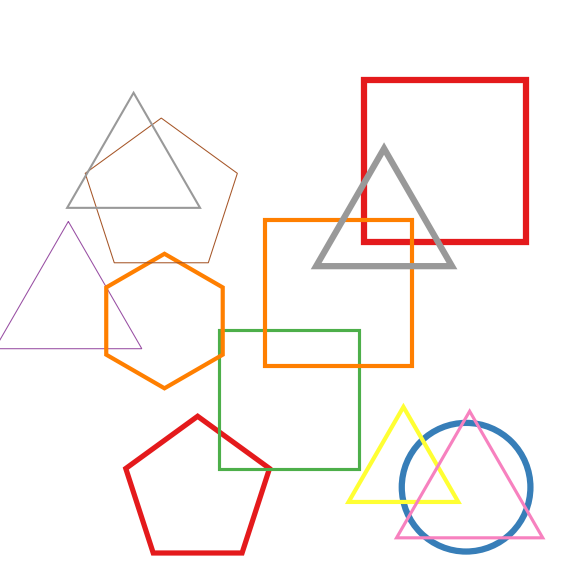[{"shape": "pentagon", "thickness": 2.5, "radius": 0.65, "center": [0.342, 0.147]}, {"shape": "square", "thickness": 3, "radius": 0.7, "center": [0.771, 0.72]}, {"shape": "circle", "thickness": 3, "radius": 0.56, "center": [0.807, 0.155]}, {"shape": "square", "thickness": 1.5, "radius": 0.6, "center": [0.501, 0.307]}, {"shape": "triangle", "thickness": 0.5, "radius": 0.73, "center": [0.118, 0.469]}, {"shape": "square", "thickness": 2, "radius": 0.63, "center": [0.586, 0.492]}, {"shape": "hexagon", "thickness": 2, "radius": 0.58, "center": [0.285, 0.443]}, {"shape": "triangle", "thickness": 2, "radius": 0.55, "center": [0.699, 0.185]}, {"shape": "pentagon", "thickness": 0.5, "radius": 0.69, "center": [0.279, 0.656]}, {"shape": "triangle", "thickness": 1.5, "radius": 0.73, "center": [0.813, 0.141]}, {"shape": "triangle", "thickness": 3, "radius": 0.68, "center": [0.665, 0.606]}, {"shape": "triangle", "thickness": 1, "radius": 0.66, "center": [0.231, 0.706]}]